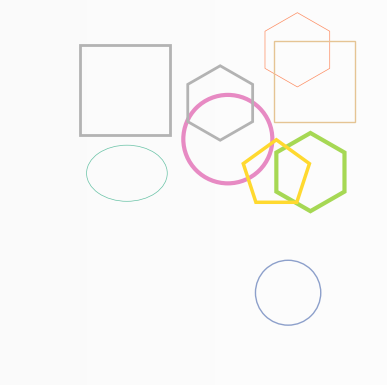[{"shape": "oval", "thickness": 0.5, "radius": 0.52, "center": [0.328, 0.55]}, {"shape": "hexagon", "thickness": 0.5, "radius": 0.48, "center": [0.767, 0.871]}, {"shape": "circle", "thickness": 1, "radius": 0.42, "center": [0.744, 0.24]}, {"shape": "circle", "thickness": 3, "radius": 0.57, "center": [0.588, 0.639]}, {"shape": "hexagon", "thickness": 3, "radius": 0.51, "center": [0.801, 0.553]}, {"shape": "pentagon", "thickness": 2.5, "radius": 0.45, "center": [0.713, 0.547]}, {"shape": "square", "thickness": 1, "radius": 0.52, "center": [0.812, 0.788]}, {"shape": "square", "thickness": 2, "radius": 0.58, "center": [0.323, 0.767]}, {"shape": "hexagon", "thickness": 2, "radius": 0.48, "center": [0.568, 0.732]}]